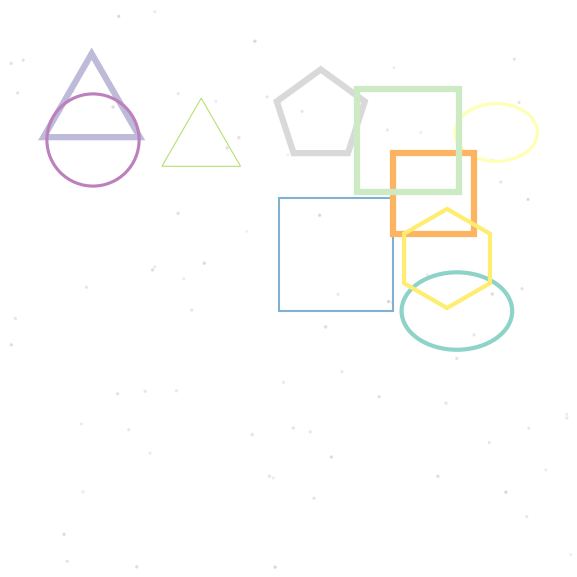[{"shape": "oval", "thickness": 2, "radius": 0.48, "center": [0.791, 0.461]}, {"shape": "oval", "thickness": 1.5, "radius": 0.36, "center": [0.859, 0.77]}, {"shape": "triangle", "thickness": 3, "radius": 0.48, "center": [0.159, 0.81]}, {"shape": "square", "thickness": 1, "radius": 0.49, "center": [0.582, 0.559]}, {"shape": "square", "thickness": 3, "radius": 0.35, "center": [0.751, 0.664]}, {"shape": "triangle", "thickness": 0.5, "radius": 0.39, "center": [0.348, 0.751]}, {"shape": "pentagon", "thickness": 3, "radius": 0.4, "center": [0.555, 0.799]}, {"shape": "circle", "thickness": 1.5, "radius": 0.4, "center": [0.161, 0.757]}, {"shape": "square", "thickness": 3, "radius": 0.44, "center": [0.707, 0.755]}, {"shape": "hexagon", "thickness": 2, "radius": 0.43, "center": [0.774, 0.552]}]